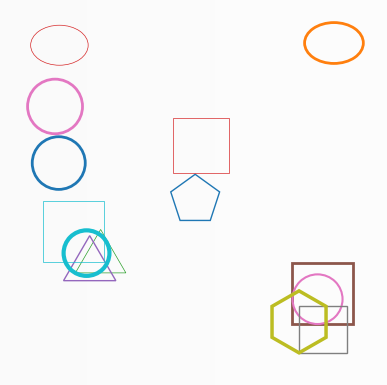[{"shape": "circle", "thickness": 2, "radius": 0.34, "center": [0.152, 0.576]}, {"shape": "pentagon", "thickness": 1, "radius": 0.33, "center": [0.504, 0.481]}, {"shape": "oval", "thickness": 2, "radius": 0.38, "center": [0.862, 0.888]}, {"shape": "triangle", "thickness": 0.5, "radius": 0.38, "center": [0.26, 0.329]}, {"shape": "oval", "thickness": 0.5, "radius": 0.37, "center": [0.153, 0.883]}, {"shape": "square", "thickness": 0.5, "radius": 0.36, "center": [0.519, 0.622]}, {"shape": "triangle", "thickness": 1, "radius": 0.39, "center": [0.231, 0.31]}, {"shape": "square", "thickness": 2, "radius": 0.39, "center": [0.832, 0.238]}, {"shape": "circle", "thickness": 1.5, "radius": 0.32, "center": [0.819, 0.223]}, {"shape": "circle", "thickness": 2, "radius": 0.35, "center": [0.142, 0.724]}, {"shape": "square", "thickness": 1, "radius": 0.31, "center": [0.833, 0.144]}, {"shape": "hexagon", "thickness": 2.5, "radius": 0.4, "center": [0.772, 0.164]}, {"shape": "circle", "thickness": 3, "radius": 0.3, "center": [0.223, 0.343]}, {"shape": "square", "thickness": 0.5, "radius": 0.4, "center": [0.189, 0.399]}]